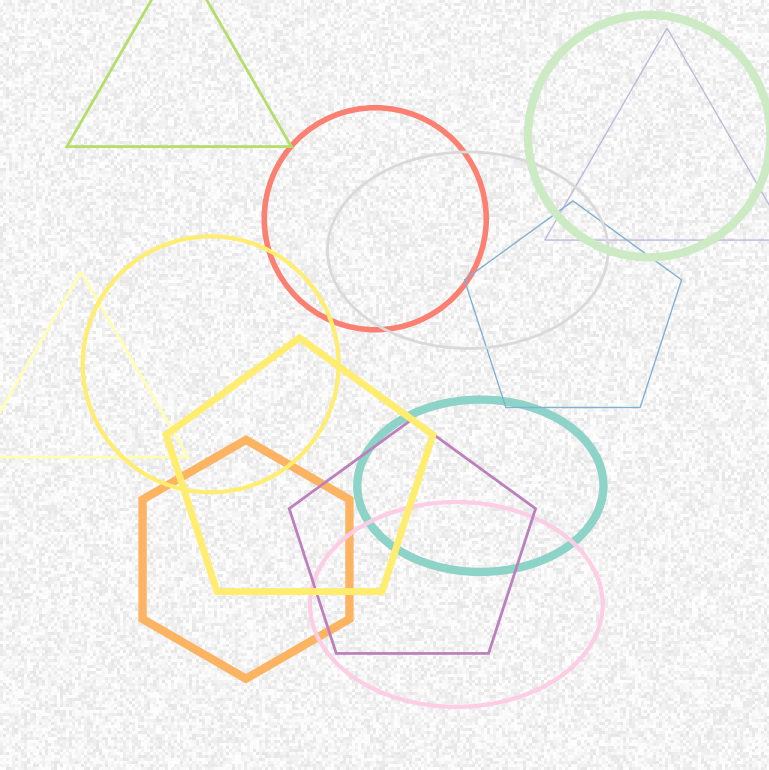[{"shape": "oval", "thickness": 3, "radius": 0.8, "center": [0.624, 0.369]}, {"shape": "triangle", "thickness": 1, "radius": 0.8, "center": [0.105, 0.487]}, {"shape": "triangle", "thickness": 0.5, "radius": 0.92, "center": [0.866, 0.78]}, {"shape": "circle", "thickness": 2, "radius": 0.72, "center": [0.487, 0.716]}, {"shape": "pentagon", "thickness": 0.5, "radius": 0.74, "center": [0.744, 0.591]}, {"shape": "hexagon", "thickness": 3, "radius": 0.78, "center": [0.319, 0.274]}, {"shape": "triangle", "thickness": 1, "radius": 0.84, "center": [0.233, 0.894]}, {"shape": "oval", "thickness": 1.5, "radius": 0.95, "center": [0.593, 0.215]}, {"shape": "oval", "thickness": 1, "radius": 0.91, "center": [0.608, 0.675]}, {"shape": "pentagon", "thickness": 1, "radius": 0.84, "center": [0.536, 0.287]}, {"shape": "circle", "thickness": 3, "radius": 0.79, "center": [0.843, 0.823]}, {"shape": "pentagon", "thickness": 2.5, "radius": 0.91, "center": [0.389, 0.379]}, {"shape": "circle", "thickness": 1.5, "radius": 0.83, "center": [0.274, 0.527]}]